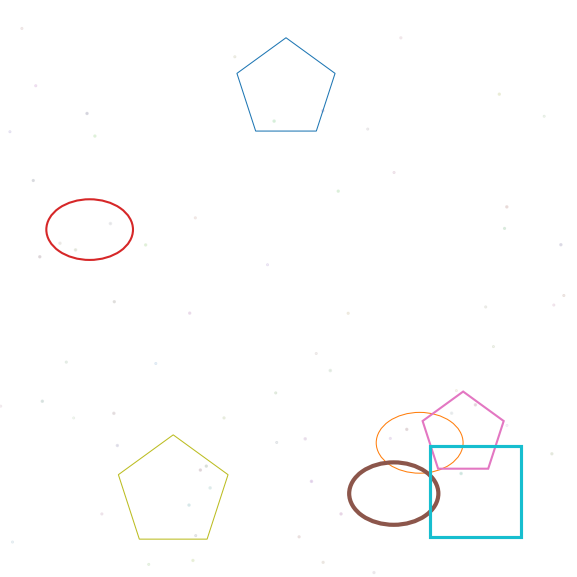[{"shape": "pentagon", "thickness": 0.5, "radius": 0.45, "center": [0.495, 0.844]}, {"shape": "oval", "thickness": 0.5, "radius": 0.38, "center": [0.727, 0.232]}, {"shape": "oval", "thickness": 1, "radius": 0.38, "center": [0.155, 0.602]}, {"shape": "oval", "thickness": 2, "radius": 0.39, "center": [0.682, 0.144]}, {"shape": "pentagon", "thickness": 1, "radius": 0.37, "center": [0.802, 0.247]}, {"shape": "pentagon", "thickness": 0.5, "radius": 0.5, "center": [0.3, 0.146]}, {"shape": "square", "thickness": 1.5, "radius": 0.39, "center": [0.823, 0.147]}]